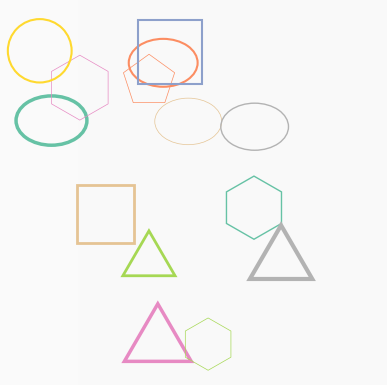[{"shape": "hexagon", "thickness": 1, "radius": 0.41, "center": [0.655, 0.461]}, {"shape": "oval", "thickness": 2.5, "radius": 0.46, "center": [0.133, 0.687]}, {"shape": "pentagon", "thickness": 0.5, "radius": 0.35, "center": [0.385, 0.79]}, {"shape": "oval", "thickness": 1.5, "radius": 0.44, "center": [0.421, 0.837]}, {"shape": "square", "thickness": 1.5, "radius": 0.41, "center": [0.44, 0.864]}, {"shape": "hexagon", "thickness": 0.5, "radius": 0.42, "center": [0.206, 0.772]}, {"shape": "triangle", "thickness": 2.5, "radius": 0.5, "center": [0.407, 0.111]}, {"shape": "triangle", "thickness": 2, "radius": 0.39, "center": [0.384, 0.323]}, {"shape": "hexagon", "thickness": 0.5, "radius": 0.34, "center": [0.537, 0.106]}, {"shape": "circle", "thickness": 1.5, "radius": 0.41, "center": [0.103, 0.868]}, {"shape": "square", "thickness": 2, "radius": 0.37, "center": [0.272, 0.444]}, {"shape": "oval", "thickness": 0.5, "radius": 0.43, "center": [0.486, 0.685]}, {"shape": "oval", "thickness": 1, "radius": 0.44, "center": [0.657, 0.671]}, {"shape": "triangle", "thickness": 3, "radius": 0.46, "center": [0.725, 0.322]}]